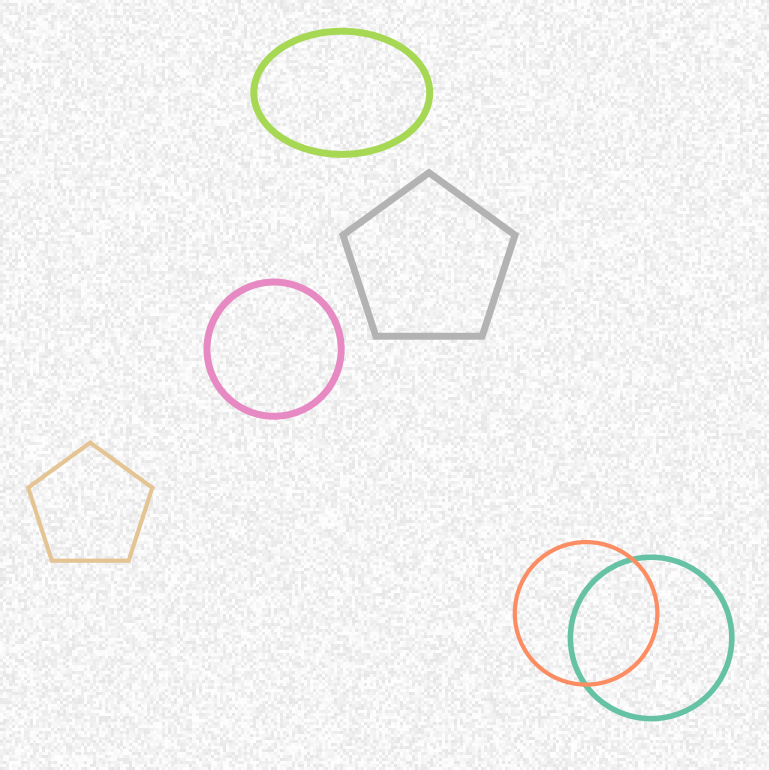[{"shape": "circle", "thickness": 2, "radius": 0.52, "center": [0.846, 0.172]}, {"shape": "circle", "thickness": 1.5, "radius": 0.46, "center": [0.761, 0.203]}, {"shape": "circle", "thickness": 2.5, "radius": 0.44, "center": [0.356, 0.547]}, {"shape": "oval", "thickness": 2.5, "radius": 0.57, "center": [0.444, 0.88]}, {"shape": "pentagon", "thickness": 1.5, "radius": 0.42, "center": [0.117, 0.34]}, {"shape": "pentagon", "thickness": 2.5, "radius": 0.59, "center": [0.557, 0.658]}]